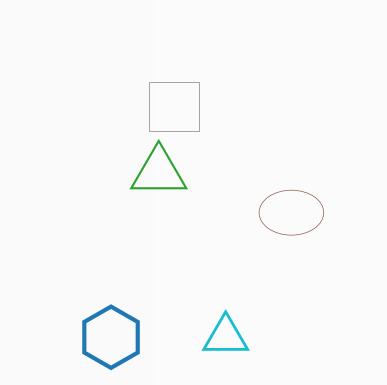[{"shape": "hexagon", "thickness": 3, "radius": 0.4, "center": [0.287, 0.124]}, {"shape": "triangle", "thickness": 1.5, "radius": 0.41, "center": [0.41, 0.552]}, {"shape": "oval", "thickness": 0.5, "radius": 0.42, "center": [0.752, 0.448]}, {"shape": "square", "thickness": 0.5, "radius": 0.32, "center": [0.448, 0.724]}, {"shape": "triangle", "thickness": 2, "radius": 0.33, "center": [0.582, 0.125]}]